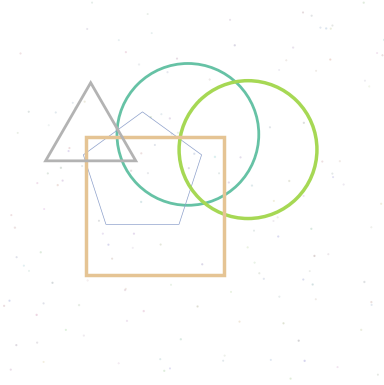[{"shape": "circle", "thickness": 2, "radius": 0.92, "center": [0.488, 0.651]}, {"shape": "pentagon", "thickness": 0.5, "radius": 0.81, "center": [0.37, 0.548]}, {"shape": "circle", "thickness": 2.5, "radius": 0.9, "center": [0.644, 0.611]}, {"shape": "square", "thickness": 2.5, "radius": 0.9, "center": [0.402, 0.466]}, {"shape": "triangle", "thickness": 2, "radius": 0.68, "center": [0.236, 0.65]}]